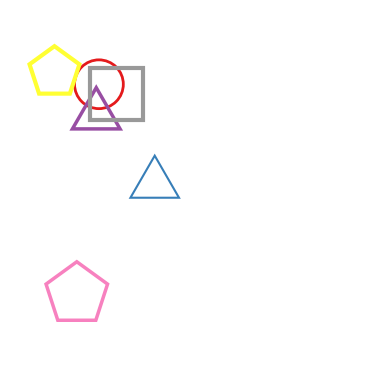[{"shape": "circle", "thickness": 2, "radius": 0.32, "center": [0.257, 0.781]}, {"shape": "triangle", "thickness": 1.5, "radius": 0.36, "center": [0.402, 0.523]}, {"shape": "triangle", "thickness": 2.5, "radius": 0.36, "center": [0.25, 0.701]}, {"shape": "pentagon", "thickness": 3, "radius": 0.34, "center": [0.141, 0.812]}, {"shape": "pentagon", "thickness": 2.5, "radius": 0.42, "center": [0.199, 0.236]}, {"shape": "square", "thickness": 3, "radius": 0.34, "center": [0.302, 0.756]}]